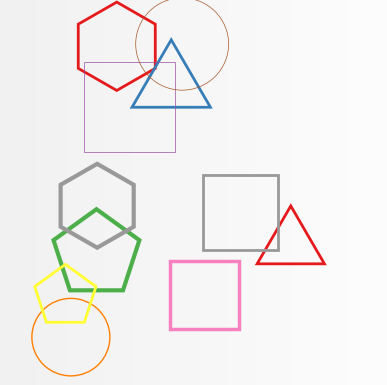[{"shape": "hexagon", "thickness": 2, "radius": 0.57, "center": [0.301, 0.88]}, {"shape": "triangle", "thickness": 2, "radius": 0.5, "center": [0.75, 0.365]}, {"shape": "triangle", "thickness": 2, "radius": 0.58, "center": [0.442, 0.78]}, {"shape": "pentagon", "thickness": 3, "radius": 0.58, "center": [0.249, 0.34]}, {"shape": "square", "thickness": 0.5, "radius": 0.59, "center": [0.334, 0.723]}, {"shape": "circle", "thickness": 1, "radius": 0.5, "center": [0.183, 0.124]}, {"shape": "pentagon", "thickness": 2, "radius": 0.42, "center": [0.169, 0.23]}, {"shape": "circle", "thickness": 0.5, "radius": 0.6, "center": [0.47, 0.886]}, {"shape": "square", "thickness": 2.5, "radius": 0.44, "center": [0.528, 0.234]}, {"shape": "square", "thickness": 2, "radius": 0.49, "center": [0.62, 0.448]}, {"shape": "hexagon", "thickness": 3, "radius": 0.54, "center": [0.251, 0.466]}]